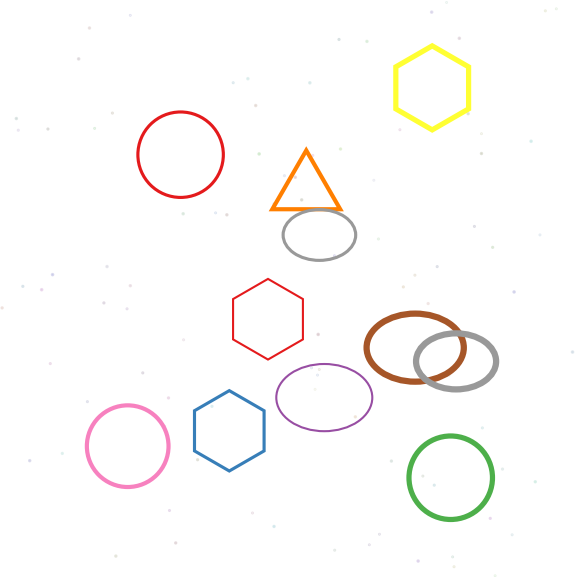[{"shape": "circle", "thickness": 1.5, "radius": 0.37, "center": [0.313, 0.731]}, {"shape": "hexagon", "thickness": 1, "radius": 0.35, "center": [0.464, 0.446]}, {"shape": "hexagon", "thickness": 1.5, "radius": 0.35, "center": [0.397, 0.253]}, {"shape": "circle", "thickness": 2.5, "radius": 0.36, "center": [0.78, 0.172]}, {"shape": "oval", "thickness": 1, "radius": 0.42, "center": [0.562, 0.311]}, {"shape": "triangle", "thickness": 2, "radius": 0.34, "center": [0.53, 0.671]}, {"shape": "hexagon", "thickness": 2.5, "radius": 0.36, "center": [0.748, 0.847]}, {"shape": "oval", "thickness": 3, "radius": 0.42, "center": [0.719, 0.397]}, {"shape": "circle", "thickness": 2, "radius": 0.35, "center": [0.221, 0.227]}, {"shape": "oval", "thickness": 1.5, "radius": 0.31, "center": [0.553, 0.592]}, {"shape": "oval", "thickness": 3, "radius": 0.35, "center": [0.79, 0.373]}]